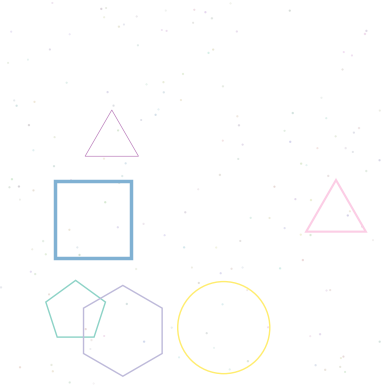[{"shape": "pentagon", "thickness": 1, "radius": 0.41, "center": [0.196, 0.19]}, {"shape": "hexagon", "thickness": 1, "radius": 0.59, "center": [0.319, 0.141]}, {"shape": "square", "thickness": 2.5, "radius": 0.5, "center": [0.242, 0.43]}, {"shape": "triangle", "thickness": 1.5, "radius": 0.45, "center": [0.873, 0.443]}, {"shape": "triangle", "thickness": 0.5, "radius": 0.4, "center": [0.29, 0.634]}, {"shape": "circle", "thickness": 1, "radius": 0.6, "center": [0.581, 0.149]}]